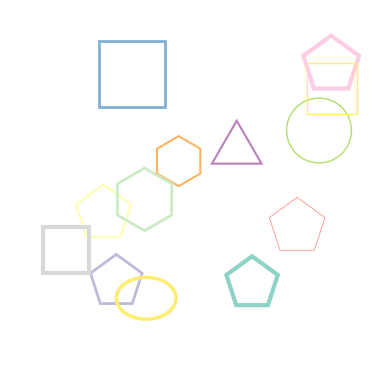[{"shape": "pentagon", "thickness": 3, "radius": 0.35, "center": [0.655, 0.264]}, {"shape": "pentagon", "thickness": 1.5, "radius": 0.38, "center": [0.269, 0.446]}, {"shape": "pentagon", "thickness": 2, "radius": 0.35, "center": [0.302, 0.269]}, {"shape": "pentagon", "thickness": 0.5, "radius": 0.38, "center": [0.772, 0.411]}, {"shape": "square", "thickness": 2, "radius": 0.43, "center": [0.343, 0.807]}, {"shape": "hexagon", "thickness": 1.5, "radius": 0.32, "center": [0.464, 0.581]}, {"shape": "circle", "thickness": 1, "radius": 0.42, "center": [0.829, 0.661]}, {"shape": "pentagon", "thickness": 3, "radius": 0.38, "center": [0.86, 0.832]}, {"shape": "square", "thickness": 3, "radius": 0.3, "center": [0.171, 0.35]}, {"shape": "triangle", "thickness": 1.5, "radius": 0.37, "center": [0.615, 0.612]}, {"shape": "hexagon", "thickness": 2, "radius": 0.41, "center": [0.375, 0.482]}, {"shape": "oval", "thickness": 2.5, "radius": 0.39, "center": [0.38, 0.225]}, {"shape": "square", "thickness": 1, "radius": 0.33, "center": [0.862, 0.77]}]